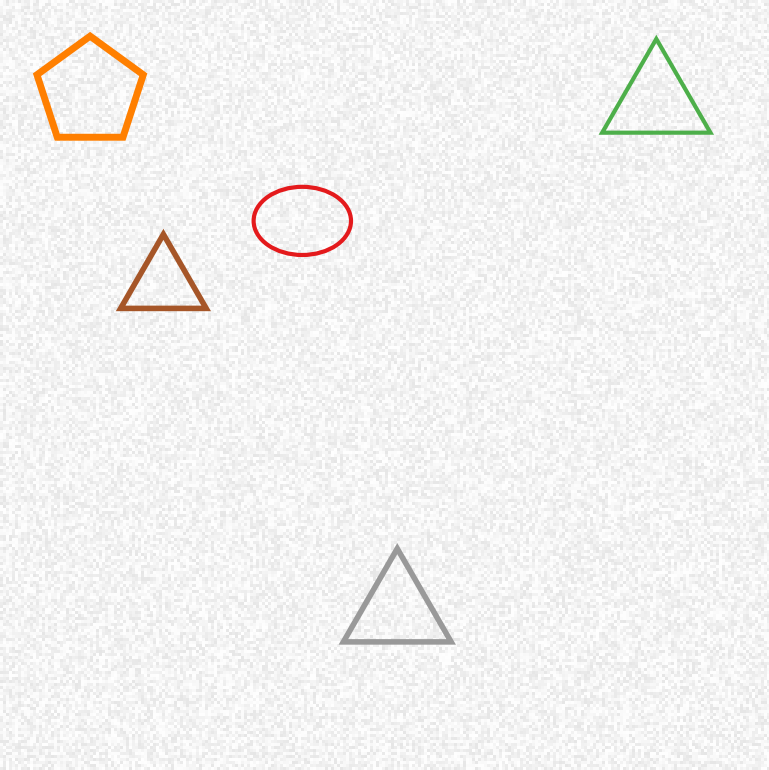[{"shape": "oval", "thickness": 1.5, "radius": 0.32, "center": [0.393, 0.713]}, {"shape": "triangle", "thickness": 1.5, "radius": 0.41, "center": [0.852, 0.868]}, {"shape": "pentagon", "thickness": 2.5, "radius": 0.36, "center": [0.117, 0.88]}, {"shape": "triangle", "thickness": 2, "radius": 0.32, "center": [0.212, 0.632]}, {"shape": "triangle", "thickness": 2, "radius": 0.4, "center": [0.516, 0.207]}]